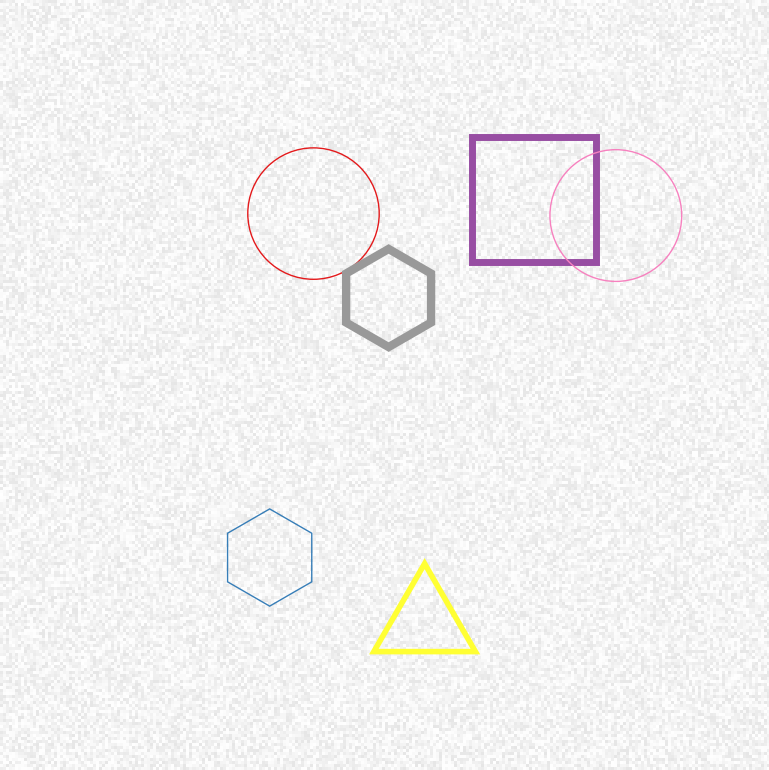[{"shape": "circle", "thickness": 0.5, "radius": 0.43, "center": [0.407, 0.723]}, {"shape": "hexagon", "thickness": 0.5, "radius": 0.32, "center": [0.35, 0.276]}, {"shape": "square", "thickness": 2.5, "radius": 0.4, "center": [0.694, 0.741]}, {"shape": "triangle", "thickness": 2, "radius": 0.38, "center": [0.551, 0.192]}, {"shape": "circle", "thickness": 0.5, "radius": 0.43, "center": [0.8, 0.72]}, {"shape": "hexagon", "thickness": 3, "radius": 0.32, "center": [0.505, 0.613]}]